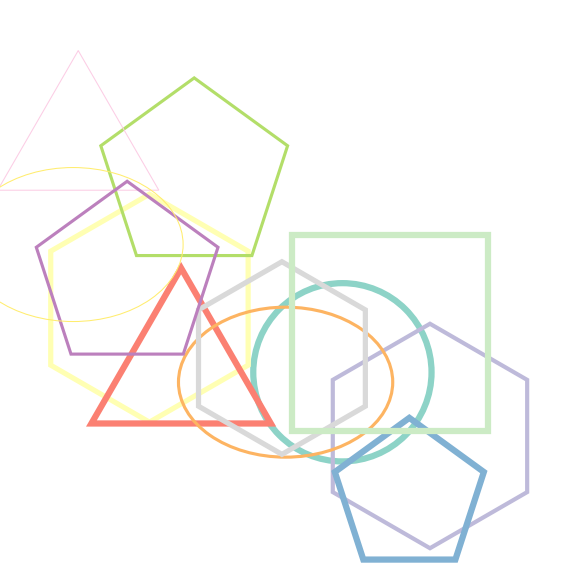[{"shape": "circle", "thickness": 3, "radius": 0.77, "center": [0.593, 0.354]}, {"shape": "hexagon", "thickness": 2.5, "radius": 0.99, "center": [0.259, 0.465]}, {"shape": "hexagon", "thickness": 2, "radius": 0.97, "center": [0.745, 0.244]}, {"shape": "triangle", "thickness": 3, "radius": 0.9, "center": [0.314, 0.355]}, {"shape": "pentagon", "thickness": 3, "radius": 0.68, "center": [0.709, 0.14]}, {"shape": "oval", "thickness": 1.5, "radius": 0.93, "center": [0.495, 0.337]}, {"shape": "pentagon", "thickness": 1.5, "radius": 0.85, "center": [0.336, 0.694]}, {"shape": "triangle", "thickness": 0.5, "radius": 0.81, "center": [0.135, 0.75]}, {"shape": "hexagon", "thickness": 2.5, "radius": 0.83, "center": [0.488, 0.379]}, {"shape": "pentagon", "thickness": 1.5, "radius": 0.83, "center": [0.22, 0.52]}, {"shape": "square", "thickness": 3, "radius": 0.85, "center": [0.676, 0.423]}, {"shape": "oval", "thickness": 0.5, "radius": 0.95, "center": [0.127, 0.576]}]